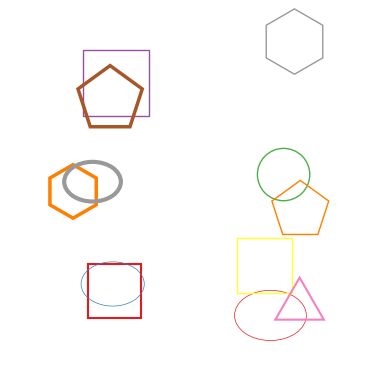[{"shape": "oval", "thickness": 0.5, "radius": 0.47, "center": [0.702, 0.181]}, {"shape": "square", "thickness": 1.5, "radius": 0.35, "center": [0.297, 0.244]}, {"shape": "oval", "thickness": 0.5, "radius": 0.41, "center": [0.293, 0.262]}, {"shape": "circle", "thickness": 1, "radius": 0.34, "center": [0.737, 0.547]}, {"shape": "square", "thickness": 1, "radius": 0.43, "center": [0.301, 0.784]}, {"shape": "hexagon", "thickness": 2.5, "radius": 0.35, "center": [0.19, 0.503]}, {"shape": "pentagon", "thickness": 1, "radius": 0.39, "center": [0.78, 0.454]}, {"shape": "square", "thickness": 1, "radius": 0.36, "center": [0.687, 0.311]}, {"shape": "pentagon", "thickness": 2.5, "radius": 0.44, "center": [0.286, 0.742]}, {"shape": "triangle", "thickness": 1.5, "radius": 0.36, "center": [0.778, 0.206]}, {"shape": "hexagon", "thickness": 1, "radius": 0.42, "center": [0.765, 0.892]}, {"shape": "oval", "thickness": 3, "radius": 0.37, "center": [0.24, 0.528]}]